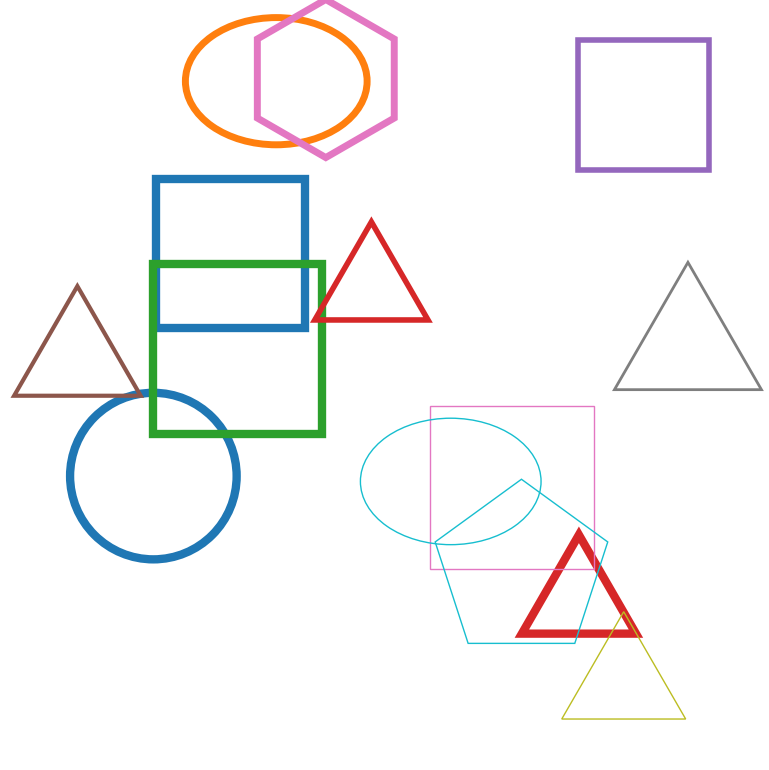[{"shape": "square", "thickness": 3, "radius": 0.49, "center": [0.299, 0.671]}, {"shape": "circle", "thickness": 3, "radius": 0.54, "center": [0.199, 0.382]}, {"shape": "oval", "thickness": 2.5, "radius": 0.59, "center": [0.359, 0.895]}, {"shape": "square", "thickness": 3, "radius": 0.55, "center": [0.308, 0.546]}, {"shape": "triangle", "thickness": 3, "radius": 0.43, "center": [0.752, 0.22]}, {"shape": "triangle", "thickness": 2, "radius": 0.42, "center": [0.482, 0.627]}, {"shape": "square", "thickness": 2, "radius": 0.42, "center": [0.836, 0.863]}, {"shape": "triangle", "thickness": 1.5, "radius": 0.47, "center": [0.1, 0.533]}, {"shape": "hexagon", "thickness": 2.5, "radius": 0.51, "center": [0.423, 0.898]}, {"shape": "square", "thickness": 0.5, "radius": 0.53, "center": [0.665, 0.367]}, {"shape": "triangle", "thickness": 1, "radius": 0.55, "center": [0.893, 0.549]}, {"shape": "triangle", "thickness": 0.5, "radius": 0.46, "center": [0.81, 0.113]}, {"shape": "oval", "thickness": 0.5, "radius": 0.59, "center": [0.585, 0.375]}, {"shape": "pentagon", "thickness": 0.5, "radius": 0.59, "center": [0.677, 0.26]}]